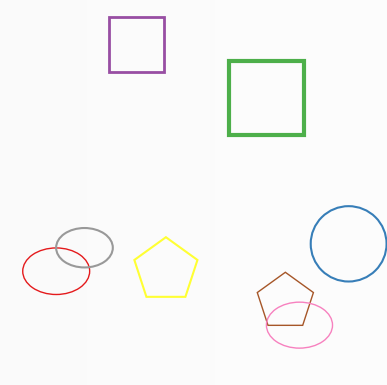[{"shape": "oval", "thickness": 1, "radius": 0.43, "center": [0.145, 0.296]}, {"shape": "circle", "thickness": 1.5, "radius": 0.49, "center": [0.9, 0.367]}, {"shape": "square", "thickness": 3, "radius": 0.48, "center": [0.688, 0.744]}, {"shape": "square", "thickness": 2, "radius": 0.36, "center": [0.352, 0.884]}, {"shape": "pentagon", "thickness": 1.5, "radius": 0.43, "center": [0.428, 0.298]}, {"shape": "pentagon", "thickness": 1, "radius": 0.38, "center": [0.736, 0.217]}, {"shape": "oval", "thickness": 1, "radius": 0.43, "center": [0.773, 0.155]}, {"shape": "oval", "thickness": 1.5, "radius": 0.37, "center": [0.218, 0.357]}]